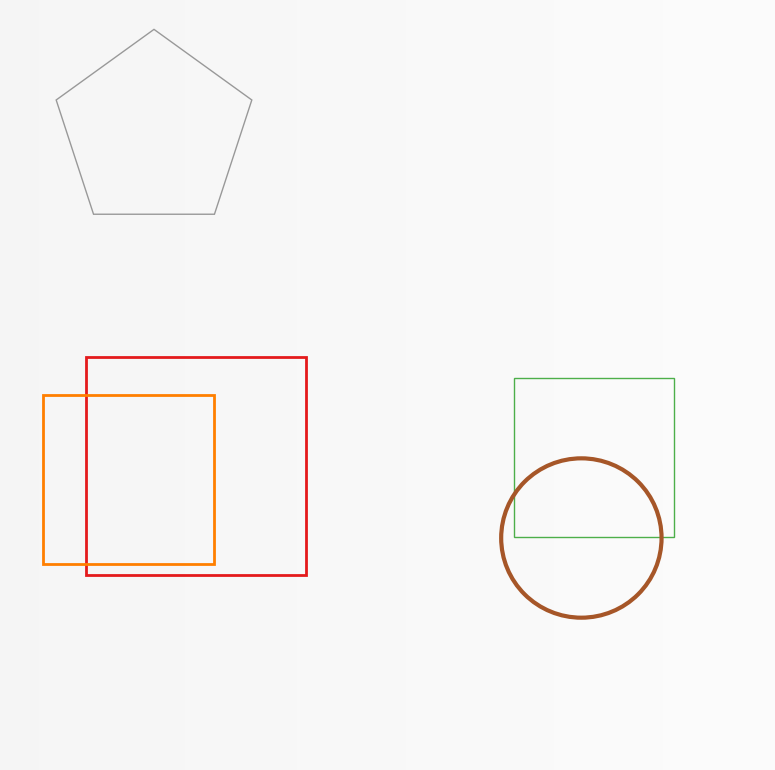[{"shape": "square", "thickness": 1, "radius": 0.71, "center": [0.253, 0.395]}, {"shape": "square", "thickness": 0.5, "radius": 0.52, "center": [0.767, 0.405]}, {"shape": "square", "thickness": 1, "radius": 0.55, "center": [0.166, 0.377]}, {"shape": "circle", "thickness": 1.5, "radius": 0.52, "center": [0.75, 0.301]}, {"shape": "pentagon", "thickness": 0.5, "radius": 0.66, "center": [0.199, 0.829]}]